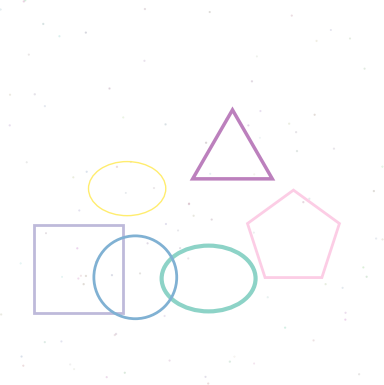[{"shape": "oval", "thickness": 3, "radius": 0.61, "center": [0.542, 0.277]}, {"shape": "square", "thickness": 2, "radius": 0.57, "center": [0.204, 0.302]}, {"shape": "circle", "thickness": 2, "radius": 0.54, "center": [0.351, 0.28]}, {"shape": "pentagon", "thickness": 2, "radius": 0.63, "center": [0.762, 0.381]}, {"shape": "triangle", "thickness": 2.5, "radius": 0.6, "center": [0.604, 0.595]}, {"shape": "oval", "thickness": 1, "radius": 0.5, "center": [0.33, 0.51]}]